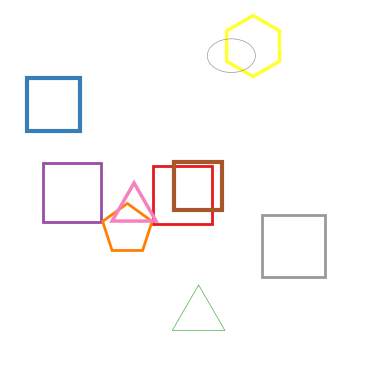[{"shape": "square", "thickness": 2, "radius": 0.38, "center": [0.474, 0.494]}, {"shape": "square", "thickness": 3, "radius": 0.34, "center": [0.139, 0.728]}, {"shape": "triangle", "thickness": 0.5, "radius": 0.39, "center": [0.516, 0.181]}, {"shape": "square", "thickness": 2, "radius": 0.38, "center": [0.187, 0.499]}, {"shape": "pentagon", "thickness": 2, "radius": 0.34, "center": [0.331, 0.404]}, {"shape": "hexagon", "thickness": 2.5, "radius": 0.4, "center": [0.657, 0.88]}, {"shape": "square", "thickness": 3, "radius": 0.32, "center": [0.515, 0.517]}, {"shape": "triangle", "thickness": 2.5, "radius": 0.33, "center": [0.348, 0.459]}, {"shape": "square", "thickness": 2, "radius": 0.41, "center": [0.762, 0.361]}, {"shape": "oval", "thickness": 0.5, "radius": 0.31, "center": [0.601, 0.855]}]